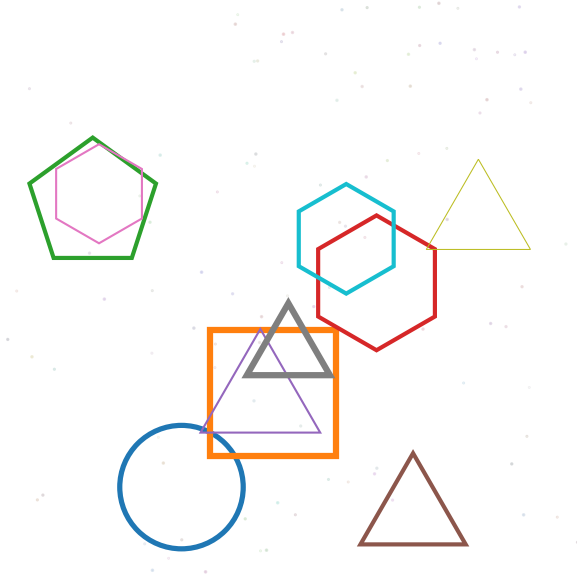[{"shape": "circle", "thickness": 2.5, "radius": 0.53, "center": [0.314, 0.156]}, {"shape": "square", "thickness": 3, "radius": 0.54, "center": [0.473, 0.319]}, {"shape": "pentagon", "thickness": 2, "radius": 0.58, "center": [0.161, 0.646]}, {"shape": "hexagon", "thickness": 2, "radius": 0.58, "center": [0.652, 0.509]}, {"shape": "triangle", "thickness": 1, "radius": 0.6, "center": [0.451, 0.31]}, {"shape": "triangle", "thickness": 2, "radius": 0.53, "center": [0.715, 0.109]}, {"shape": "hexagon", "thickness": 1, "radius": 0.43, "center": [0.171, 0.664]}, {"shape": "triangle", "thickness": 3, "radius": 0.42, "center": [0.499, 0.391]}, {"shape": "triangle", "thickness": 0.5, "radius": 0.52, "center": [0.828, 0.619]}, {"shape": "hexagon", "thickness": 2, "radius": 0.47, "center": [0.6, 0.586]}]